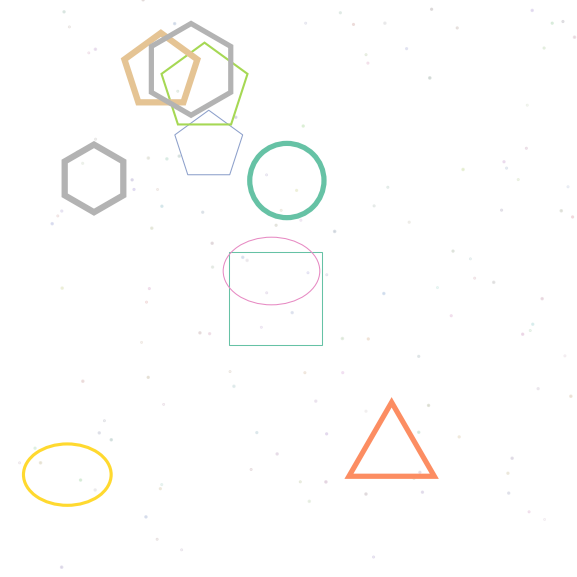[{"shape": "circle", "thickness": 2.5, "radius": 0.32, "center": [0.497, 0.687]}, {"shape": "square", "thickness": 0.5, "radius": 0.4, "center": [0.477, 0.482]}, {"shape": "triangle", "thickness": 2.5, "radius": 0.43, "center": [0.678, 0.217]}, {"shape": "pentagon", "thickness": 0.5, "radius": 0.31, "center": [0.361, 0.747]}, {"shape": "oval", "thickness": 0.5, "radius": 0.42, "center": [0.47, 0.53]}, {"shape": "pentagon", "thickness": 1, "radius": 0.39, "center": [0.354, 0.847]}, {"shape": "oval", "thickness": 1.5, "radius": 0.38, "center": [0.117, 0.177]}, {"shape": "pentagon", "thickness": 3, "radius": 0.33, "center": [0.279, 0.876]}, {"shape": "hexagon", "thickness": 2.5, "radius": 0.4, "center": [0.331, 0.879]}, {"shape": "hexagon", "thickness": 3, "radius": 0.29, "center": [0.163, 0.69]}]